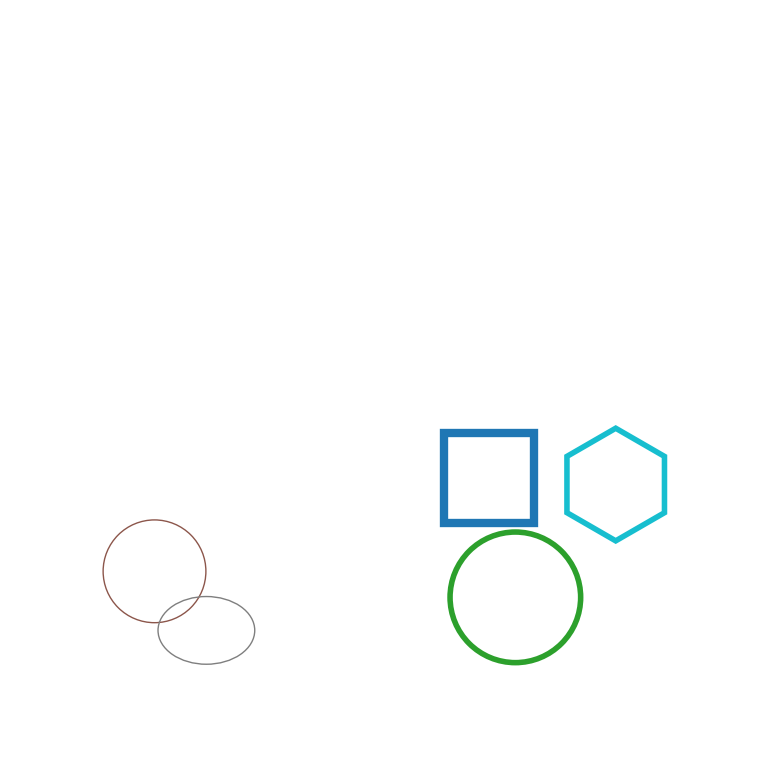[{"shape": "square", "thickness": 3, "radius": 0.29, "center": [0.636, 0.379]}, {"shape": "circle", "thickness": 2, "radius": 0.42, "center": [0.669, 0.224]}, {"shape": "circle", "thickness": 0.5, "radius": 0.33, "center": [0.201, 0.258]}, {"shape": "oval", "thickness": 0.5, "radius": 0.31, "center": [0.268, 0.181]}, {"shape": "hexagon", "thickness": 2, "radius": 0.37, "center": [0.8, 0.371]}]